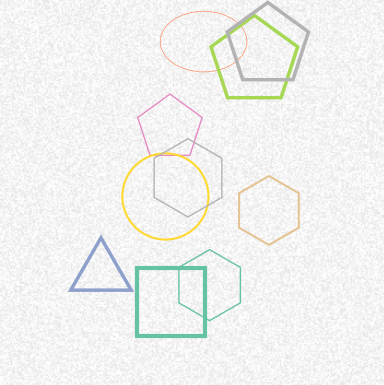[{"shape": "square", "thickness": 3, "radius": 0.44, "center": [0.444, 0.217]}, {"shape": "hexagon", "thickness": 1, "radius": 0.46, "center": [0.544, 0.259]}, {"shape": "oval", "thickness": 0.5, "radius": 0.56, "center": [0.529, 0.892]}, {"shape": "triangle", "thickness": 2.5, "radius": 0.45, "center": [0.262, 0.292]}, {"shape": "pentagon", "thickness": 1, "radius": 0.44, "center": [0.441, 0.668]}, {"shape": "pentagon", "thickness": 2.5, "radius": 0.59, "center": [0.661, 0.842]}, {"shape": "circle", "thickness": 1.5, "radius": 0.56, "center": [0.43, 0.49]}, {"shape": "hexagon", "thickness": 1.5, "radius": 0.45, "center": [0.699, 0.453]}, {"shape": "pentagon", "thickness": 2.5, "radius": 0.55, "center": [0.696, 0.883]}, {"shape": "hexagon", "thickness": 1, "radius": 0.51, "center": [0.488, 0.538]}]